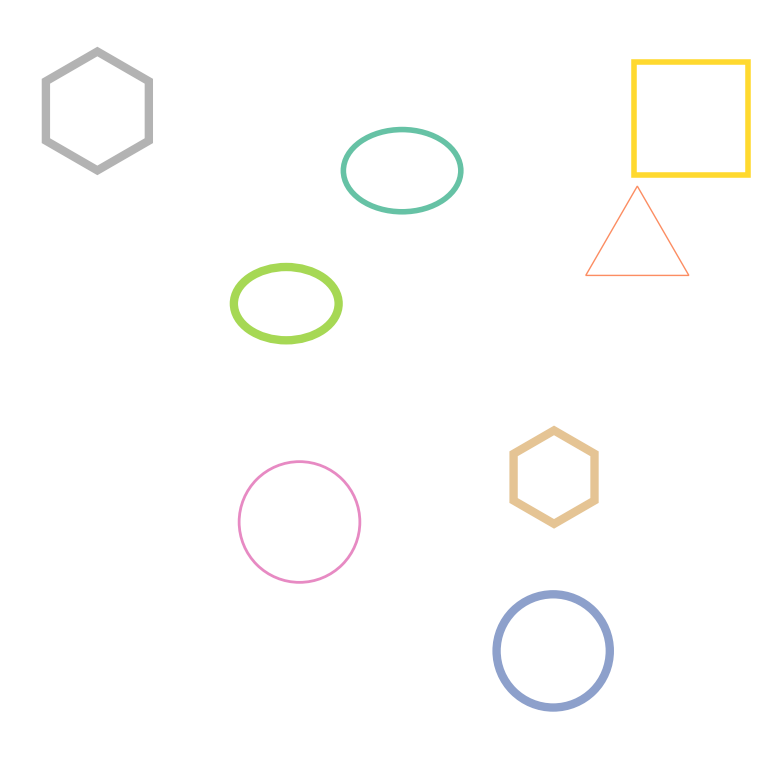[{"shape": "oval", "thickness": 2, "radius": 0.38, "center": [0.522, 0.778]}, {"shape": "triangle", "thickness": 0.5, "radius": 0.39, "center": [0.828, 0.681]}, {"shape": "circle", "thickness": 3, "radius": 0.37, "center": [0.718, 0.155]}, {"shape": "circle", "thickness": 1, "radius": 0.39, "center": [0.389, 0.322]}, {"shape": "oval", "thickness": 3, "radius": 0.34, "center": [0.372, 0.606]}, {"shape": "square", "thickness": 2, "radius": 0.37, "center": [0.897, 0.846]}, {"shape": "hexagon", "thickness": 3, "radius": 0.3, "center": [0.72, 0.38]}, {"shape": "hexagon", "thickness": 3, "radius": 0.39, "center": [0.126, 0.856]}]